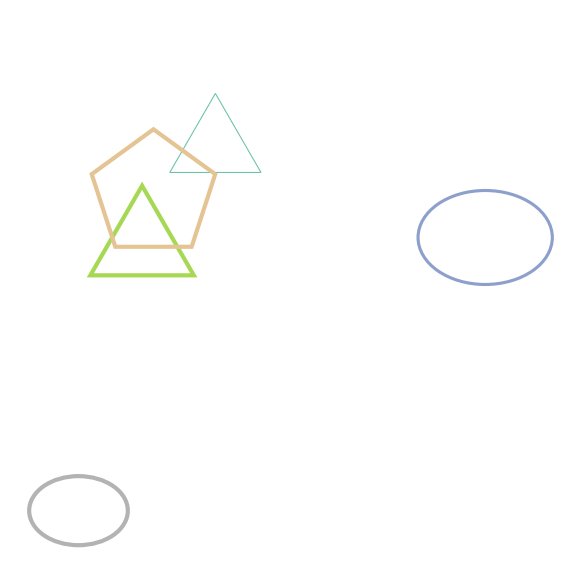[{"shape": "triangle", "thickness": 0.5, "radius": 0.46, "center": [0.373, 0.746]}, {"shape": "oval", "thickness": 1.5, "radius": 0.58, "center": [0.84, 0.588]}, {"shape": "triangle", "thickness": 2, "radius": 0.52, "center": [0.246, 0.574]}, {"shape": "pentagon", "thickness": 2, "radius": 0.56, "center": [0.266, 0.663]}, {"shape": "oval", "thickness": 2, "radius": 0.43, "center": [0.136, 0.115]}]